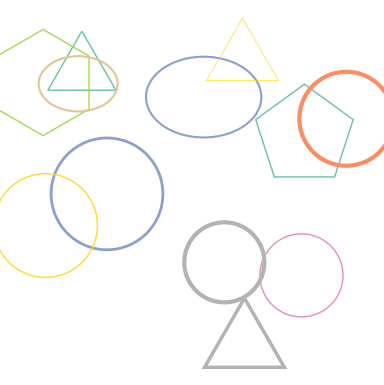[{"shape": "triangle", "thickness": 1, "radius": 0.51, "center": [0.213, 0.817]}, {"shape": "pentagon", "thickness": 1, "radius": 0.67, "center": [0.791, 0.648]}, {"shape": "circle", "thickness": 3, "radius": 0.61, "center": [0.9, 0.692]}, {"shape": "oval", "thickness": 1.5, "radius": 0.75, "center": [0.529, 0.748]}, {"shape": "circle", "thickness": 2, "radius": 0.73, "center": [0.278, 0.496]}, {"shape": "circle", "thickness": 1, "radius": 0.54, "center": [0.783, 0.285]}, {"shape": "hexagon", "thickness": 1, "radius": 0.69, "center": [0.112, 0.786]}, {"shape": "circle", "thickness": 1, "radius": 0.67, "center": [0.118, 0.414]}, {"shape": "triangle", "thickness": 0.5, "radius": 0.54, "center": [0.63, 0.845]}, {"shape": "oval", "thickness": 1.5, "radius": 0.51, "center": [0.203, 0.782]}, {"shape": "triangle", "thickness": 2.5, "radius": 0.6, "center": [0.635, 0.106]}, {"shape": "circle", "thickness": 3, "radius": 0.52, "center": [0.583, 0.319]}]